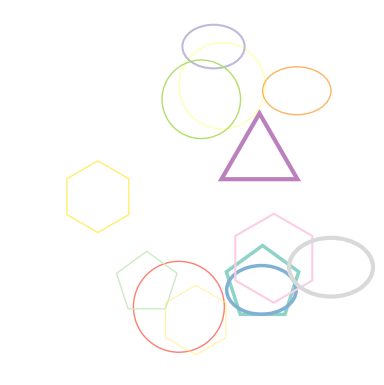[{"shape": "pentagon", "thickness": 2.5, "radius": 0.49, "center": [0.682, 0.263]}, {"shape": "circle", "thickness": 1, "radius": 0.56, "center": [0.577, 0.777]}, {"shape": "oval", "thickness": 1.5, "radius": 0.4, "center": [0.555, 0.879]}, {"shape": "circle", "thickness": 1, "radius": 0.59, "center": [0.465, 0.203]}, {"shape": "oval", "thickness": 2.5, "radius": 0.45, "center": [0.679, 0.247]}, {"shape": "oval", "thickness": 1, "radius": 0.44, "center": [0.771, 0.764]}, {"shape": "circle", "thickness": 1, "radius": 0.51, "center": [0.523, 0.742]}, {"shape": "hexagon", "thickness": 1.5, "radius": 0.58, "center": [0.711, 0.329]}, {"shape": "oval", "thickness": 3, "radius": 0.55, "center": [0.86, 0.306]}, {"shape": "triangle", "thickness": 3, "radius": 0.57, "center": [0.674, 0.592]}, {"shape": "pentagon", "thickness": 1, "radius": 0.41, "center": [0.381, 0.265]}, {"shape": "hexagon", "thickness": 1, "radius": 0.47, "center": [0.254, 0.489]}, {"shape": "hexagon", "thickness": 0.5, "radius": 0.45, "center": [0.509, 0.169]}]